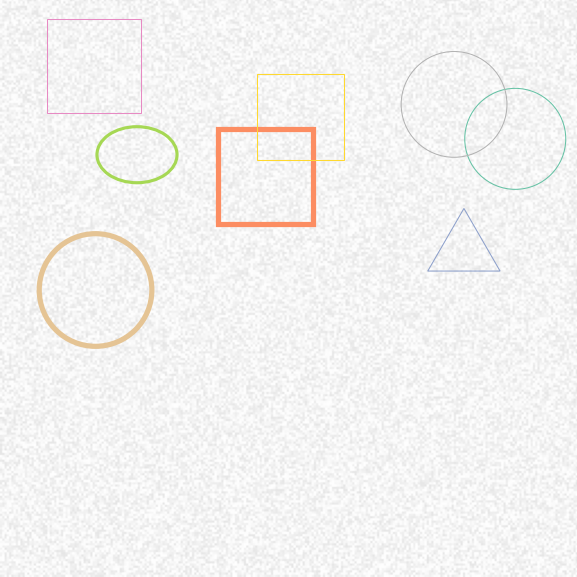[{"shape": "circle", "thickness": 0.5, "radius": 0.44, "center": [0.892, 0.759]}, {"shape": "square", "thickness": 2.5, "radius": 0.41, "center": [0.46, 0.694]}, {"shape": "triangle", "thickness": 0.5, "radius": 0.36, "center": [0.803, 0.566]}, {"shape": "square", "thickness": 0.5, "radius": 0.41, "center": [0.162, 0.885]}, {"shape": "oval", "thickness": 1.5, "radius": 0.35, "center": [0.237, 0.731]}, {"shape": "square", "thickness": 0.5, "radius": 0.38, "center": [0.521, 0.797]}, {"shape": "circle", "thickness": 2.5, "radius": 0.49, "center": [0.165, 0.497]}, {"shape": "circle", "thickness": 0.5, "radius": 0.46, "center": [0.786, 0.818]}]